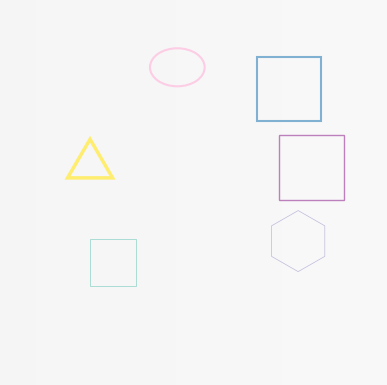[{"shape": "square", "thickness": 0.5, "radius": 0.3, "center": [0.292, 0.318]}, {"shape": "hexagon", "thickness": 0.5, "radius": 0.4, "center": [0.769, 0.374]}, {"shape": "square", "thickness": 1.5, "radius": 0.41, "center": [0.746, 0.769]}, {"shape": "oval", "thickness": 1.5, "radius": 0.35, "center": [0.458, 0.825]}, {"shape": "square", "thickness": 1, "radius": 0.42, "center": [0.803, 0.564]}, {"shape": "triangle", "thickness": 2.5, "radius": 0.33, "center": [0.232, 0.571]}]